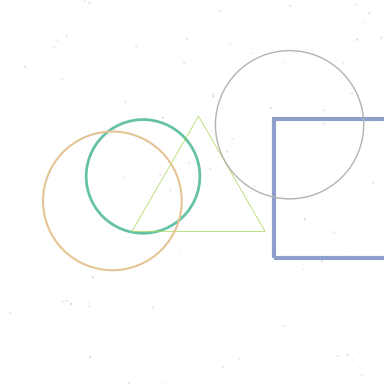[{"shape": "circle", "thickness": 2, "radius": 0.74, "center": [0.371, 0.542]}, {"shape": "square", "thickness": 3, "radius": 0.9, "center": [0.893, 0.511]}, {"shape": "triangle", "thickness": 0.5, "radius": 1.0, "center": [0.516, 0.499]}, {"shape": "circle", "thickness": 1.5, "radius": 0.9, "center": [0.292, 0.478]}, {"shape": "circle", "thickness": 1, "radius": 0.96, "center": [0.752, 0.676]}]